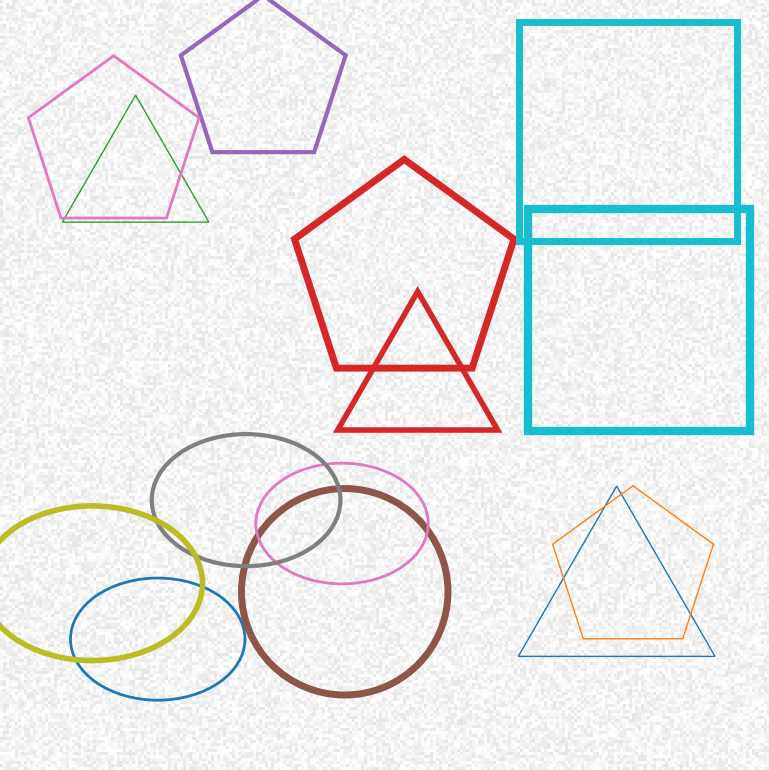[{"shape": "triangle", "thickness": 0.5, "radius": 0.74, "center": [0.801, 0.221]}, {"shape": "oval", "thickness": 1, "radius": 0.57, "center": [0.205, 0.17]}, {"shape": "pentagon", "thickness": 0.5, "radius": 0.55, "center": [0.822, 0.259]}, {"shape": "triangle", "thickness": 0.5, "radius": 0.55, "center": [0.176, 0.766]}, {"shape": "triangle", "thickness": 2, "radius": 0.6, "center": [0.542, 0.502]}, {"shape": "pentagon", "thickness": 2.5, "radius": 0.75, "center": [0.525, 0.643]}, {"shape": "pentagon", "thickness": 1.5, "radius": 0.56, "center": [0.342, 0.893]}, {"shape": "circle", "thickness": 2.5, "radius": 0.67, "center": [0.448, 0.231]}, {"shape": "pentagon", "thickness": 1, "radius": 0.58, "center": [0.148, 0.811]}, {"shape": "oval", "thickness": 1, "radius": 0.56, "center": [0.444, 0.32]}, {"shape": "oval", "thickness": 1.5, "radius": 0.61, "center": [0.32, 0.35]}, {"shape": "oval", "thickness": 2, "radius": 0.72, "center": [0.12, 0.243]}, {"shape": "square", "thickness": 3, "radius": 0.72, "center": [0.829, 0.585]}, {"shape": "square", "thickness": 2.5, "radius": 0.71, "center": [0.816, 0.829]}]